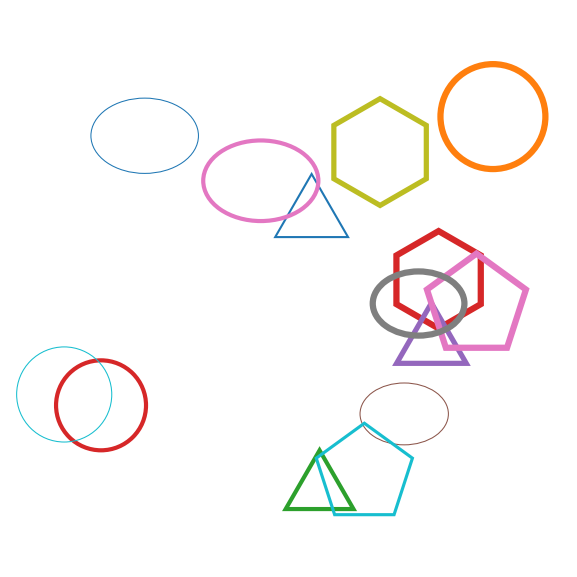[{"shape": "oval", "thickness": 0.5, "radius": 0.47, "center": [0.251, 0.764]}, {"shape": "triangle", "thickness": 1, "radius": 0.36, "center": [0.54, 0.625]}, {"shape": "circle", "thickness": 3, "radius": 0.45, "center": [0.854, 0.797]}, {"shape": "triangle", "thickness": 2, "radius": 0.34, "center": [0.553, 0.152]}, {"shape": "hexagon", "thickness": 3, "radius": 0.42, "center": [0.759, 0.515]}, {"shape": "circle", "thickness": 2, "radius": 0.39, "center": [0.175, 0.297]}, {"shape": "triangle", "thickness": 2.5, "radius": 0.35, "center": [0.747, 0.405]}, {"shape": "oval", "thickness": 0.5, "radius": 0.38, "center": [0.7, 0.282]}, {"shape": "pentagon", "thickness": 3, "radius": 0.45, "center": [0.825, 0.47]}, {"shape": "oval", "thickness": 2, "radius": 0.5, "center": [0.452, 0.686]}, {"shape": "oval", "thickness": 3, "radius": 0.4, "center": [0.725, 0.474]}, {"shape": "hexagon", "thickness": 2.5, "radius": 0.46, "center": [0.658, 0.736]}, {"shape": "circle", "thickness": 0.5, "radius": 0.41, "center": [0.111, 0.316]}, {"shape": "pentagon", "thickness": 1.5, "radius": 0.44, "center": [0.631, 0.179]}]